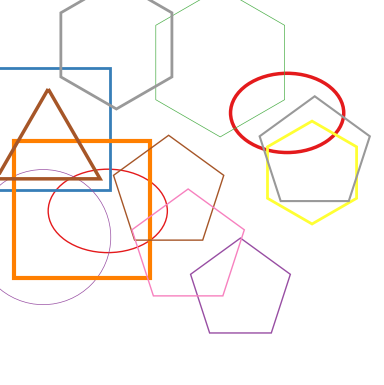[{"shape": "oval", "thickness": 1, "radius": 0.77, "center": [0.28, 0.452]}, {"shape": "oval", "thickness": 2.5, "radius": 0.74, "center": [0.746, 0.707]}, {"shape": "square", "thickness": 2, "radius": 0.79, "center": [0.127, 0.665]}, {"shape": "hexagon", "thickness": 0.5, "radius": 0.97, "center": [0.572, 0.838]}, {"shape": "circle", "thickness": 0.5, "radius": 0.88, "center": [0.112, 0.384]}, {"shape": "pentagon", "thickness": 1, "radius": 0.68, "center": [0.625, 0.245]}, {"shape": "square", "thickness": 3, "radius": 0.88, "center": [0.214, 0.456]}, {"shape": "hexagon", "thickness": 2, "radius": 0.67, "center": [0.811, 0.552]}, {"shape": "triangle", "thickness": 2.5, "radius": 0.78, "center": [0.125, 0.613]}, {"shape": "pentagon", "thickness": 1, "radius": 0.75, "center": [0.438, 0.498]}, {"shape": "pentagon", "thickness": 1, "radius": 0.77, "center": [0.489, 0.356]}, {"shape": "hexagon", "thickness": 2, "radius": 0.83, "center": [0.302, 0.883]}, {"shape": "pentagon", "thickness": 1.5, "radius": 0.75, "center": [0.817, 0.599]}]